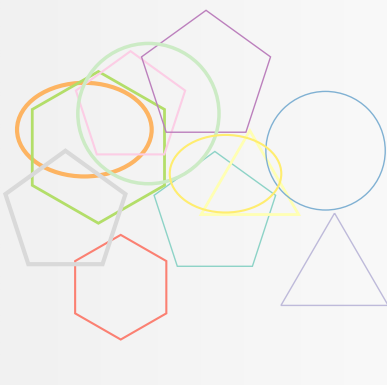[{"shape": "pentagon", "thickness": 1, "radius": 0.82, "center": [0.554, 0.442]}, {"shape": "triangle", "thickness": 2, "radius": 0.73, "center": [0.645, 0.515]}, {"shape": "triangle", "thickness": 1, "radius": 0.8, "center": [0.863, 0.287]}, {"shape": "hexagon", "thickness": 1.5, "radius": 0.68, "center": [0.312, 0.254]}, {"shape": "circle", "thickness": 1, "radius": 0.77, "center": [0.84, 0.609]}, {"shape": "oval", "thickness": 3, "radius": 0.87, "center": [0.218, 0.663]}, {"shape": "hexagon", "thickness": 2, "radius": 0.99, "center": [0.254, 0.617]}, {"shape": "pentagon", "thickness": 1.5, "radius": 0.74, "center": [0.337, 0.719]}, {"shape": "pentagon", "thickness": 3, "radius": 0.81, "center": [0.169, 0.446]}, {"shape": "pentagon", "thickness": 1, "radius": 0.88, "center": [0.532, 0.798]}, {"shape": "circle", "thickness": 2.5, "radius": 0.91, "center": [0.383, 0.705]}, {"shape": "oval", "thickness": 1.5, "radius": 0.72, "center": [0.582, 0.549]}]